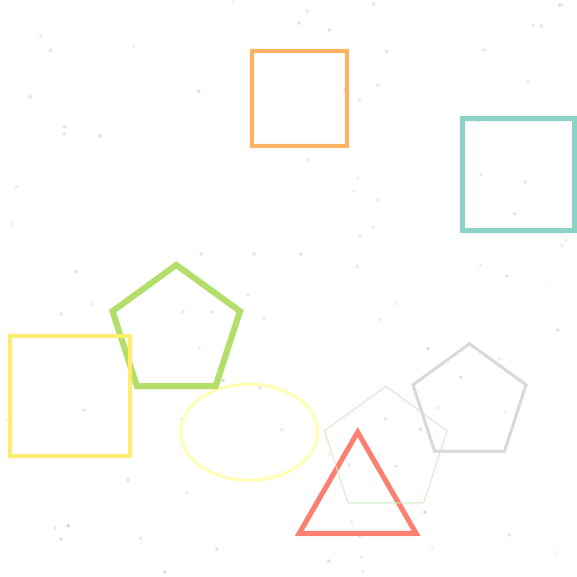[{"shape": "square", "thickness": 2.5, "radius": 0.48, "center": [0.897, 0.698]}, {"shape": "oval", "thickness": 1.5, "radius": 0.59, "center": [0.432, 0.251]}, {"shape": "triangle", "thickness": 2.5, "radius": 0.58, "center": [0.619, 0.134]}, {"shape": "square", "thickness": 2, "radius": 0.41, "center": [0.519, 0.829]}, {"shape": "pentagon", "thickness": 3, "radius": 0.58, "center": [0.305, 0.424]}, {"shape": "pentagon", "thickness": 1.5, "radius": 0.51, "center": [0.813, 0.301]}, {"shape": "pentagon", "thickness": 0.5, "radius": 0.56, "center": [0.668, 0.219]}, {"shape": "square", "thickness": 2, "radius": 0.52, "center": [0.121, 0.314]}]